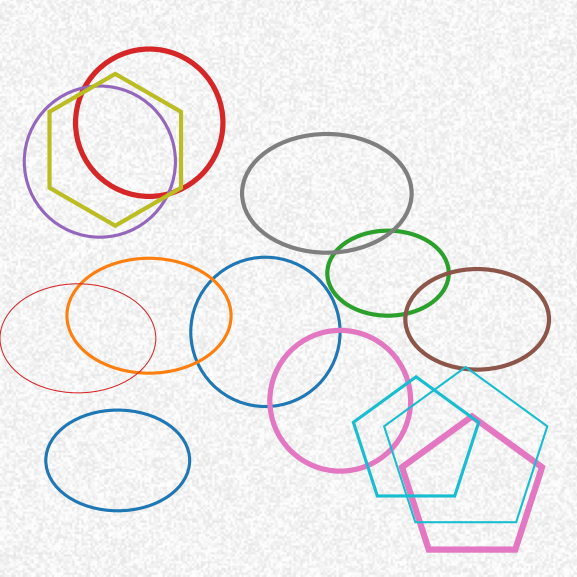[{"shape": "oval", "thickness": 1.5, "radius": 0.62, "center": [0.204, 0.202]}, {"shape": "circle", "thickness": 1.5, "radius": 0.65, "center": [0.46, 0.424]}, {"shape": "oval", "thickness": 1.5, "radius": 0.71, "center": [0.258, 0.452]}, {"shape": "oval", "thickness": 2, "radius": 0.53, "center": [0.672, 0.526]}, {"shape": "oval", "thickness": 0.5, "radius": 0.67, "center": [0.135, 0.413]}, {"shape": "circle", "thickness": 2.5, "radius": 0.64, "center": [0.258, 0.787]}, {"shape": "circle", "thickness": 1.5, "radius": 0.65, "center": [0.173, 0.719]}, {"shape": "oval", "thickness": 2, "radius": 0.62, "center": [0.826, 0.446]}, {"shape": "circle", "thickness": 2.5, "radius": 0.61, "center": [0.589, 0.305]}, {"shape": "pentagon", "thickness": 3, "radius": 0.64, "center": [0.817, 0.151]}, {"shape": "oval", "thickness": 2, "radius": 0.73, "center": [0.566, 0.664]}, {"shape": "hexagon", "thickness": 2, "radius": 0.66, "center": [0.2, 0.74]}, {"shape": "pentagon", "thickness": 1.5, "radius": 0.57, "center": [0.72, 0.233]}, {"shape": "pentagon", "thickness": 1, "radius": 0.74, "center": [0.806, 0.215]}]